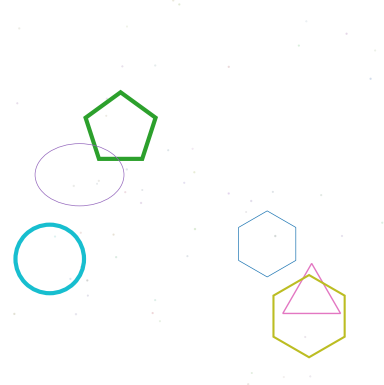[{"shape": "hexagon", "thickness": 0.5, "radius": 0.43, "center": [0.694, 0.366]}, {"shape": "pentagon", "thickness": 3, "radius": 0.48, "center": [0.313, 0.665]}, {"shape": "oval", "thickness": 0.5, "radius": 0.58, "center": [0.207, 0.546]}, {"shape": "triangle", "thickness": 1, "radius": 0.43, "center": [0.81, 0.229]}, {"shape": "hexagon", "thickness": 1.5, "radius": 0.53, "center": [0.803, 0.179]}, {"shape": "circle", "thickness": 3, "radius": 0.45, "center": [0.129, 0.327]}]